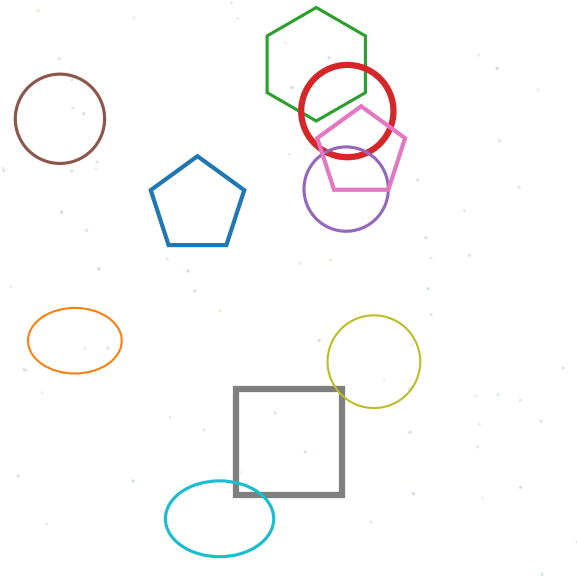[{"shape": "pentagon", "thickness": 2, "radius": 0.43, "center": [0.342, 0.644]}, {"shape": "oval", "thickness": 1, "radius": 0.41, "center": [0.13, 0.409]}, {"shape": "hexagon", "thickness": 1.5, "radius": 0.49, "center": [0.548, 0.888]}, {"shape": "circle", "thickness": 3, "radius": 0.4, "center": [0.601, 0.807]}, {"shape": "circle", "thickness": 1.5, "radius": 0.36, "center": [0.599, 0.672]}, {"shape": "circle", "thickness": 1.5, "radius": 0.39, "center": [0.104, 0.793]}, {"shape": "pentagon", "thickness": 2, "radius": 0.4, "center": [0.625, 0.735]}, {"shape": "square", "thickness": 3, "radius": 0.46, "center": [0.5, 0.234]}, {"shape": "circle", "thickness": 1, "radius": 0.4, "center": [0.647, 0.373]}, {"shape": "oval", "thickness": 1.5, "radius": 0.47, "center": [0.38, 0.101]}]